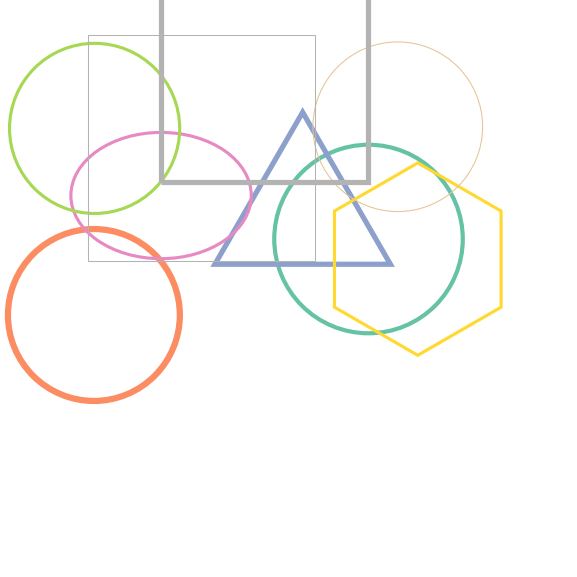[{"shape": "circle", "thickness": 2, "radius": 0.82, "center": [0.638, 0.585]}, {"shape": "circle", "thickness": 3, "radius": 0.74, "center": [0.163, 0.454]}, {"shape": "triangle", "thickness": 2.5, "radius": 0.88, "center": [0.524, 0.629]}, {"shape": "oval", "thickness": 1.5, "radius": 0.78, "center": [0.279, 0.661]}, {"shape": "circle", "thickness": 1.5, "radius": 0.74, "center": [0.164, 0.777]}, {"shape": "hexagon", "thickness": 1.5, "radius": 0.83, "center": [0.723, 0.55]}, {"shape": "circle", "thickness": 0.5, "radius": 0.73, "center": [0.689, 0.78]}, {"shape": "square", "thickness": 0.5, "radius": 0.98, "center": [0.349, 0.743]}, {"shape": "square", "thickness": 2.5, "radius": 0.9, "center": [0.458, 0.863]}]